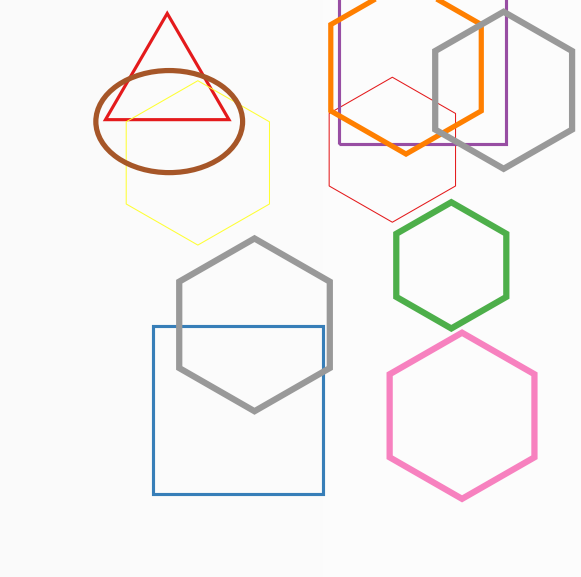[{"shape": "hexagon", "thickness": 0.5, "radius": 0.63, "center": [0.675, 0.74]}, {"shape": "triangle", "thickness": 1.5, "radius": 0.61, "center": [0.288, 0.853]}, {"shape": "square", "thickness": 1.5, "radius": 0.73, "center": [0.409, 0.289]}, {"shape": "hexagon", "thickness": 3, "radius": 0.55, "center": [0.776, 0.54]}, {"shape": "square", "thickness": 1.5, "radius": 0.72, "center": [0.727, 0.894]}, {"shape": "hexagon", "thickness": 2.5, "radius": 0.75, "center": [0.699, 0.882]}, {"shape": "hexagon", "thickness": 0.5, "radius": 0.71, "center": [0.34, 0.717]}, {"shape": "oval", "thickness": 2.5, "radius": 0.63, "center": [0.291, 0.789]}, {"shape": "hexagon", "thickness": 3, "radius": 0.72, "center": [0.795, 0.279]}, {"shape": "hexagon", "thickness": 3, "radius": 0.75, "center": [0.438, 0.437]}, {"shape": "hexagon", "thickness": 3, "radius": 0.68, "center": [0.866, 0.843]}]